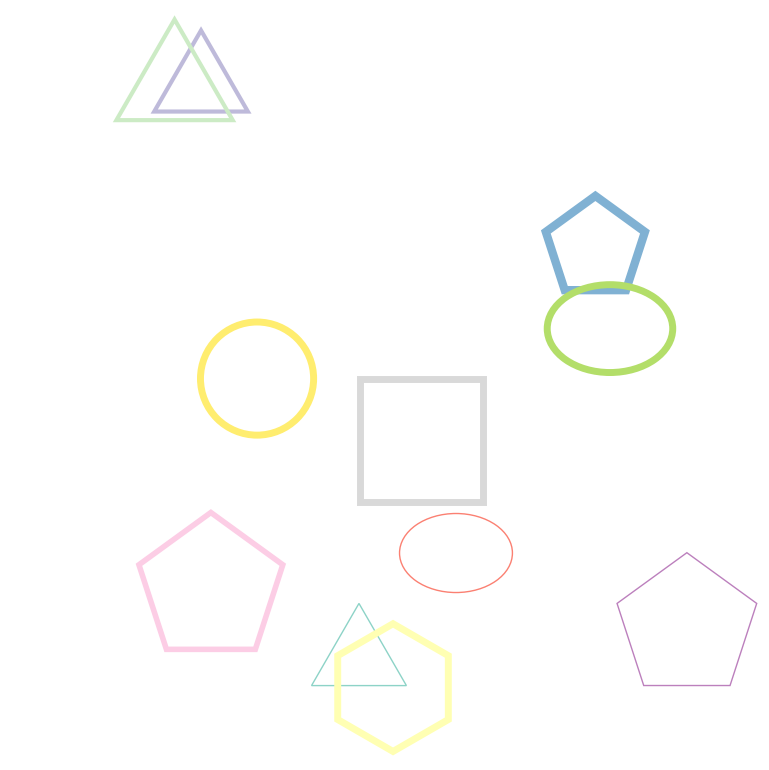[{"shape": "triangle", "thickness": 0.5, "radius": 0.36, "center": [0.466, 0.145]}, {"shape": "hexagon", "thickness": 2.5, "radius": 0.41, "center": [0.51, 0.107]}, {"shape": "triangle", "thickness": 1.5, "radius": 0.35, "center": [0.261, 0.89]}, {"shape": "oval", "thickness": 0.5, "radius": 0.37, "center": [0.592, 0.282]}, {"shape": "pentagon", "thickness": 3, "radius": 0.34, "center": [0.773, 0.678]}, {"shape": "oval", "thickness": 2.5, "radius": 0.41, "center": [0.792, 0.573]}, {"shape": "pentagon", "thickness": 2, "radius": 0.49, "center": [0.274, 0.236]}, {"shape": "square", "thickness": 2.5, "radius": 0.4, "center": [0.547, 0.428]}, {"shape": "pentagon", "thickness": 0.5, "radius": 0.48, "center": [0.892, 0.187]}, {"shape": "triangle", "thickness": 1.5, "radius": 0.44, "center": [0.227, 0.888]}, {"shape": "circle", "thickness": 2.5, "radius": 0.37, "center": [0.334, 0.508]}]